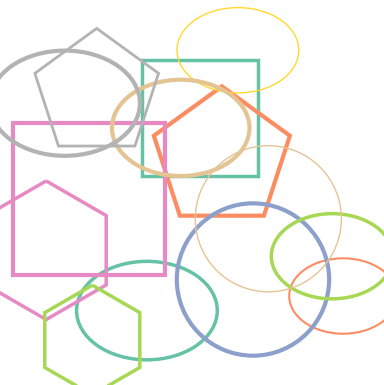[{"shape": "oval", "thickness": 2.5, "radius": 0.91, "center": [0.382, 0.193]}, {"shape": "square", "thickness": 2.5, "radius": 0.75, "center": [0.519, 0.694]}, {"shape": "pentagon", "thickness": 3, "radius": 0.93, "center": [0.576, 0.59]}, {"shape": "oval", "thickness": 1.5, "radius": 0.7, "center": [0.891, 0.231]}, {"shape": "circle", "thickness": 3, "radius": 0.99, "center": [0.657, 0.274]}, {"shape": "square", "thickness": 3, "radius": 0.99, "center": [0.231, 0.483]}, {"shape": "hexagon", "thickness": 2.5, "radius": 0.9, "center": [0.12, 0.35]}, {"shape": "hexagon", "thickness": 2.5, "radius": 0.71, "center": [0.24, 0.117]}, {"shape": "oval", "thickness": 2.5, "radius": 0.79, "center": [0.863, 0.334]}, {"shape": "oval", "thickness": 1, "radius": 0.79, "center": [0.618, 0.869]}, {"shape": "circle", "thickness": 1, "radius": 0.95, "center": [0.697, 0.432]}, {"shape": "oval", "thickness": 3, "radius": 0.89, "center": [0.469, 0.668]}, {"shape": "pentagon", "thickness": 2, "radius": 0.84, "center": [0.251, 0.757]}, {"shape": "oval", "thickness": 3, "radius": 0.98, "center": [0.168, 0.732]}]